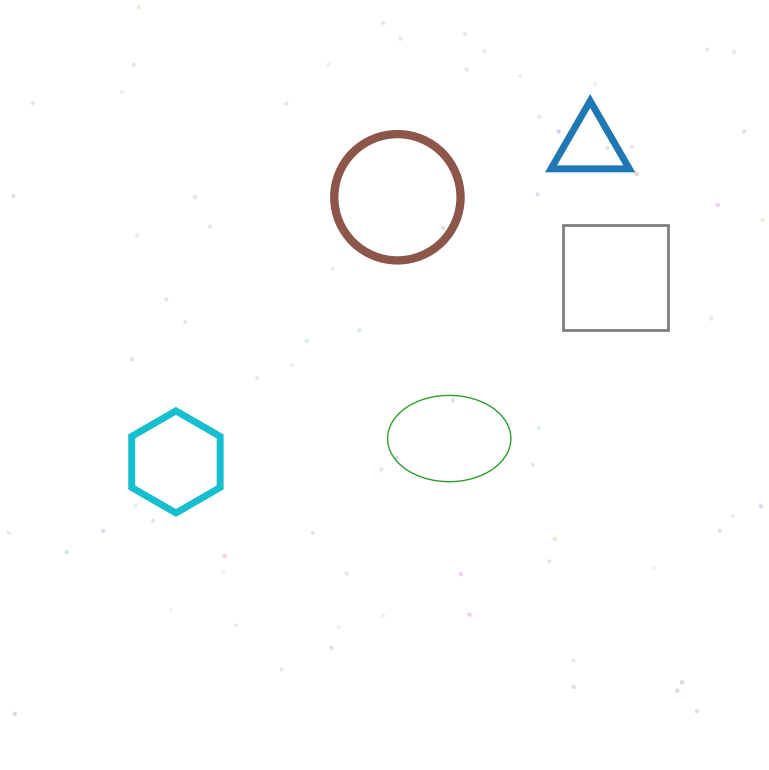[{"shape": "triangle", "thickness": 2.5, "radius": 0.29, "center": [0.766, 0.81]}, {"shape": "oval", "thickness": 0.5, "radius": 0.4, "center": [0.583, 0.43]}, {"shape": "circle", "thickness": 3, "radius": 0.41, "center": [0.516, 0.744]}, {"shape": "square", "thickness": 1, "radius": 0.34, "center": [0.799, 0.64]}, {"shape": "hexagon", "thickness": 2.5, "radius": 0.33, "center": [0.228, 0.4]}]